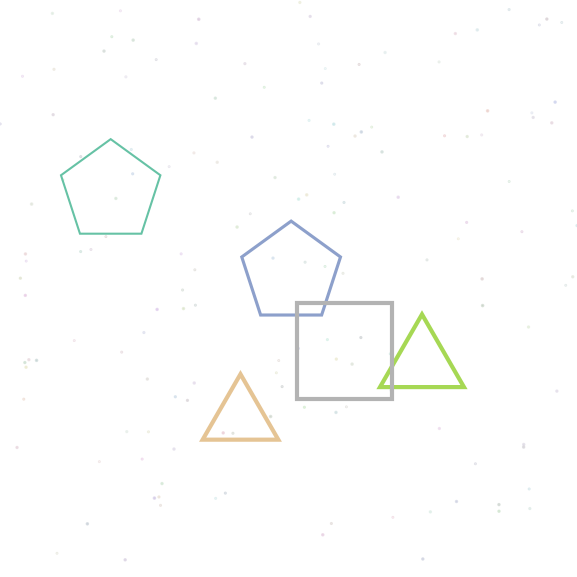[{"shape": "pentagon", "thickness": 1, "radius": 0.45, "center": [0.192, 0.668]}, {"shape": "pentagon", "thickness": 1.5, "radius": 0.45, "center": [0.504, 0.526]}, {"shape": "triangle", "thickness": 2, "radius": 0.42, "center": [0.731, 0.371]}, {"shape": "triangle", "thickness": 2, "radius": 0.38, "center": [0.416, 0.276]}, {"shape": "square", "thickness": 2, "radius": 0.41, "center": [0.596, 0.392]}]